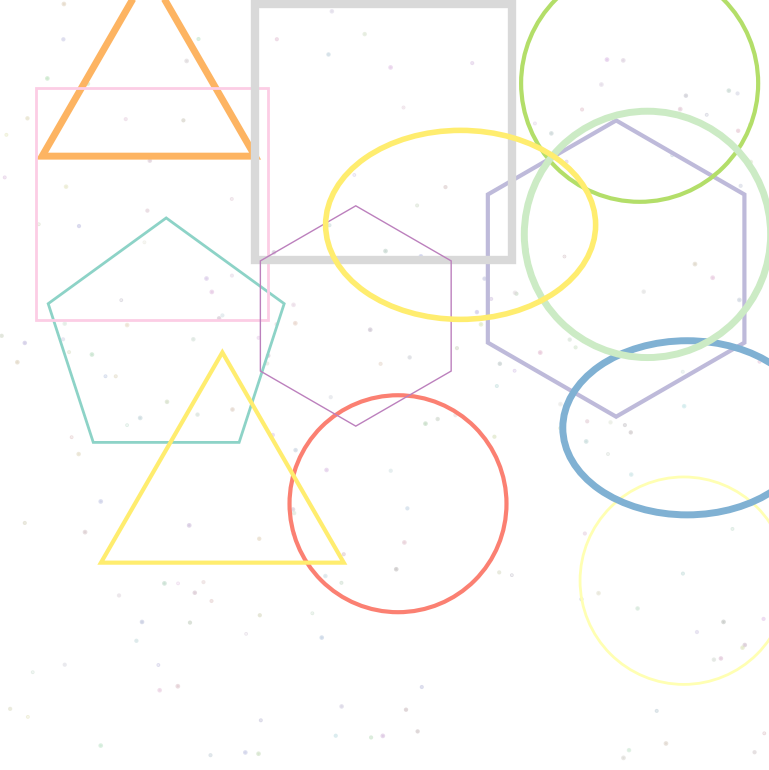[{"shape": "pentagon", "thickness": 1, "radius": 0.81, "center": [0.216, 0.556]}, {"shape": "circle", "thickness": 1, "radius": 0.67, "center": [0.888, 0.246]}, {"shape": "hexagon", "thickness": 1.5, "radius": 0.96, "center": [0.8, 0.651]}, {"shape": "circle", "thickness": 1.5, "radius": 0.7, "center": [0.517, 0.346]}, {"shape": "oval", "thickness": 2.5, "radius": 0.81, "center": [0.892, 0.444]}, {"shape": "triangle", "thickness": 2.5, "radius": 0.8, "center": [0.193, 0.877]}, {"shape": "circle", "thickness": 1.5, "radius": 0.77, "center": [0.831, 0.892]}, {"shape": "square", "thickness": 1, "radius": 0.75, "center": [0.197, 0.735]}, {"shape": "square", "thickness": 3, "radius": 0.83, "center": [0.498, 0.829]}, {"shape": "hexagon", "thickness": 0.5, "radius": 0.72, "center": [0.462, 0.59]}, {"shape": "circle", "thickness": 2.5, "radius": 0.8, "center": [0.841, 0.696]}, {"shape": "triangle", "thickness": 1.5, "radius": 0.91, "center": [0.289, 0.36]}, {"shape": "oval", "thickness": 2, "radius": 0.88, "center": [0.598, 0.708]}]